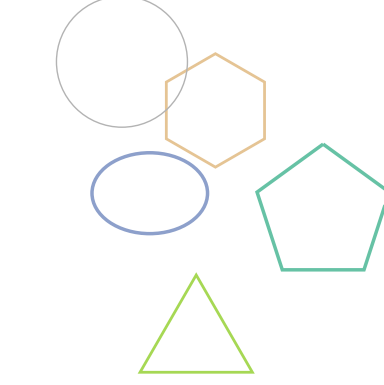[{"shape": "pentagon", "thickness": 2.5, "radius": 0.9, "center": [0.839, 0.445]}, {"shape": "oval", "thickness": 2.5, "radius": 0.75, "center": [0.389, 0.498]}, {"shape": "triangle", "thickness": 2, "radius": 0.84, "center": [0.51, 0.117]}, {"shape": "hexagon", "thickness": 2, "radius": 0.74, "center": [0.56, 0.713]}, {"shape": "circle", "thickness": 1, "radius": 0.85, "center": [0.317, 0.84]}]